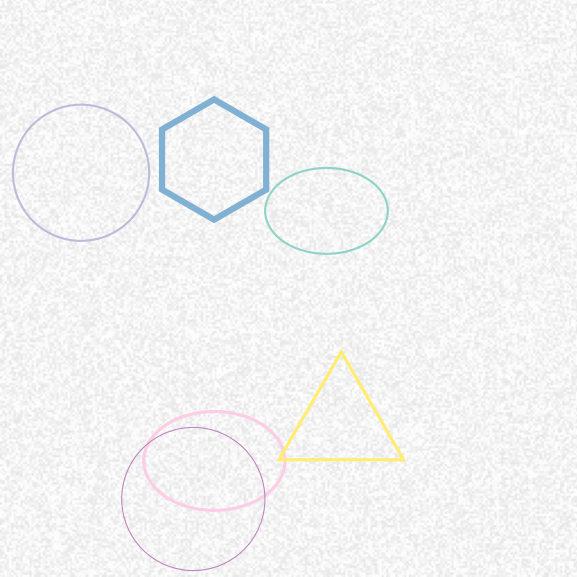[{"shape": "oval", "thickness": 1, "radius": 0.53, "center": [0.565, 0.634]}, {"shape": "circle", "thickness": 1, "radius": 0.59, "center": [0.14, 0.7]}, {"shape": "hexagon", "thickness": 3, "radius": 0.52, "center": [0.371, 0.723]}, {"shape": "oval", "thickness": 1.5, "radius": 0.61, "center": [0.371, 0.201]}, {"shape": "circle", "thickness": 0.5, "radius": 0.62, "center": [0.335, 0.135]}, {"shape": "triangle", "thickness": 1.5, "radius": 0.62, "center": [0.591, 0.265]}]